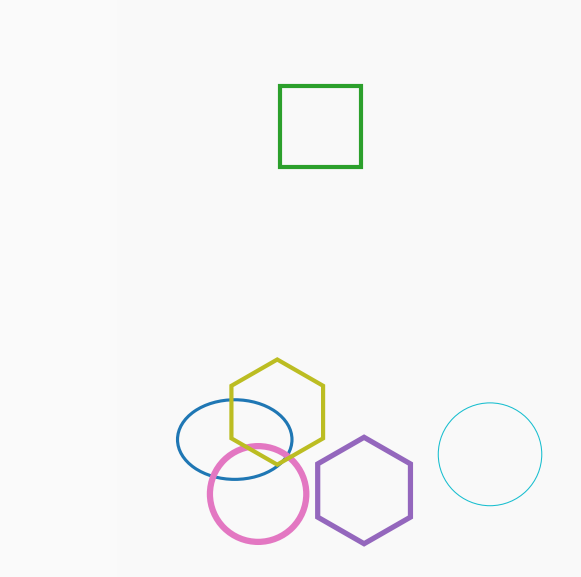[{"shape": "oval", "thickness": 1.5, "radius": 0.49, "center": [0.404, 0.238]}, {"shape": "square", "thickness": 2, "radius": 0.35, "center": [0.551, 0.78]}, {"shape": "hexagon", "thickness": 2.5, "radius": 0.46, "center": [0.626, 0.15]}, {"shape": "circle", "thickness": 3, "radius": 0.41, "center": [0.444, 0.144]}, {"shape": "hexagon", "thickness": 2, "radius": 0.46, "center": [0.477, 0.286]}, {"shape": "circle", "thickness": 0.5, "radius": 0.45, "center": [0.843, 0.212]}]